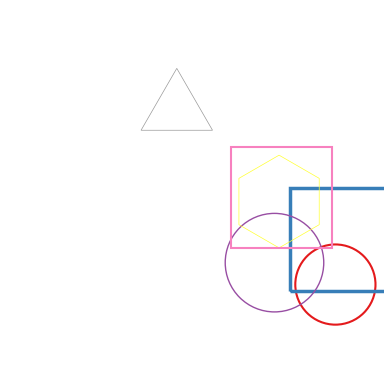[{"shape": "circle", "thickness": 1.5, "radius": 0.52, "center": [0.871, 0.261]}, {"shape": "square", "thickness": 2.5, "radius": 0.67, "center": [0.889, 0.378]}, {"shape": "circle", "thickness": 1, "radius": 0.64, "center": [0.713, 0.318]}, {"shape": "hexagon", "thickness": 0.5, "radius": 0.6, "center": [0.725, 0.477]}, {"shape": "square", "thickness": 1.5, "radius": 0.65, "center": [0.731, 0.486]}, {"shape": "triangle", "thickness": 0.5, "radius": 0.54, "center": [0.459, 0.715]}]